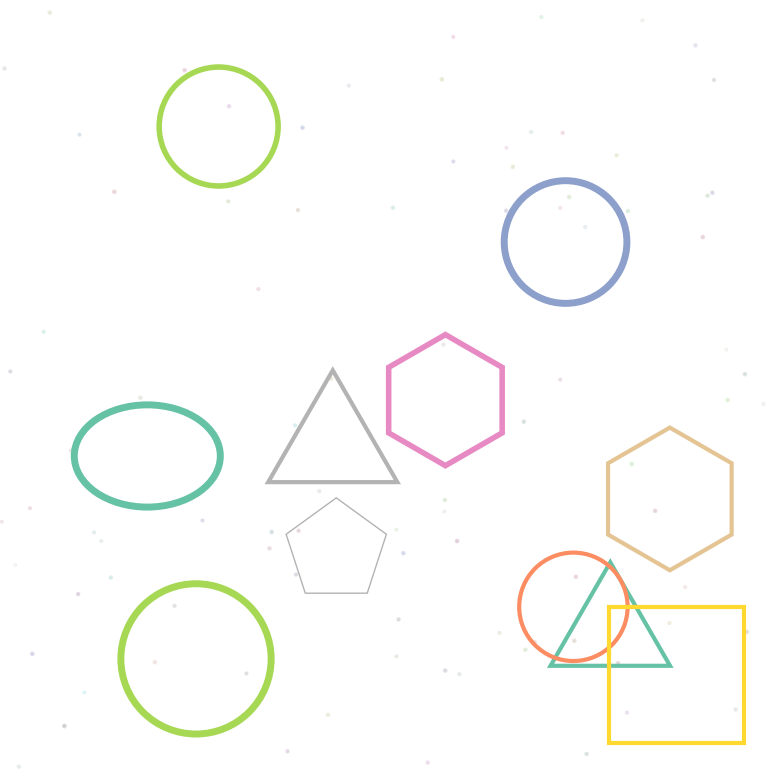[{"shape": "oval", "thickness": 2.5, "radius": 0.47, "center": [0.191, 0.408]}, {"shape": "triangle", "thickness": 1.5, "radius": 0.45, "center": [0.793, 0.18]}, {"shape": "circle", "thickness": 1.5, "radius": 0.35, "center": [0.745, 0.212]}, {"shape": "circle", "thickness": 2.5, "radius": 0.4, "center": [0.734, 0.686]}, {"shape": "hexagon", "thickness": 2, "radius": 0.43, "center": [0.578, 0.48]}, {"shape": "circle", "thickness": 2.5, "radius": 0.49, "center": [0.255, 0.144]}, {"shape": "circle", "thickness": 2, "radius": 0.39, "center": [0.284, 0.836]}, {"shape": "square", "thickness": 1.5, "radius": 0.44, "center": [0.878, 0.123]}, {"shape": "hexagon", "thickness": 1.5, "radius": 0.46, "center": [0.87, 0.352]}, {"shape": "triangle", "thickness": 1.5, "radius": 0.48, "center": [0.432, 0.422]}, {"shape": "pentagon", "thickness": 0.5, "radius": 0.34, "center": [0.437, 0.285]}]